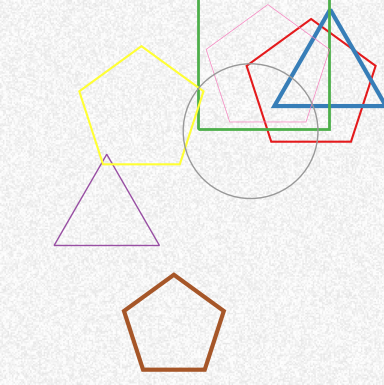[{"shape": "pentagon", "thickness": 1.5, "radius": 0.88, "center": [0.808, 0.774]}, {"shape": "triangle", "thickness": 3, "radius": 0.84, "center": [0.858, 0.808]}, {"shape": "square", "thickness": 2, "radius": 0.85, "center": [0.685, 0.834]}, {"shape": "triangle", "thickness": 1, "radius": 0.79, "center": [0.277, 0.441]}, {"shape": "pentagon", "thickness": 1.5, "radius": 0.85, "center": [0.367, 0.71]}, {"shape": "pentagon", "thickness": 3, "radius": 0.68, "center": [0.452, 0.15]}, {"shape": "pentagon", "thickness": 0.5, "radius": 0.84, "center": [0.696, 0.82]}, {"shape": "circle", "thickness": 1, "radius": 0.88, "center": [0.651, 0.659]}]